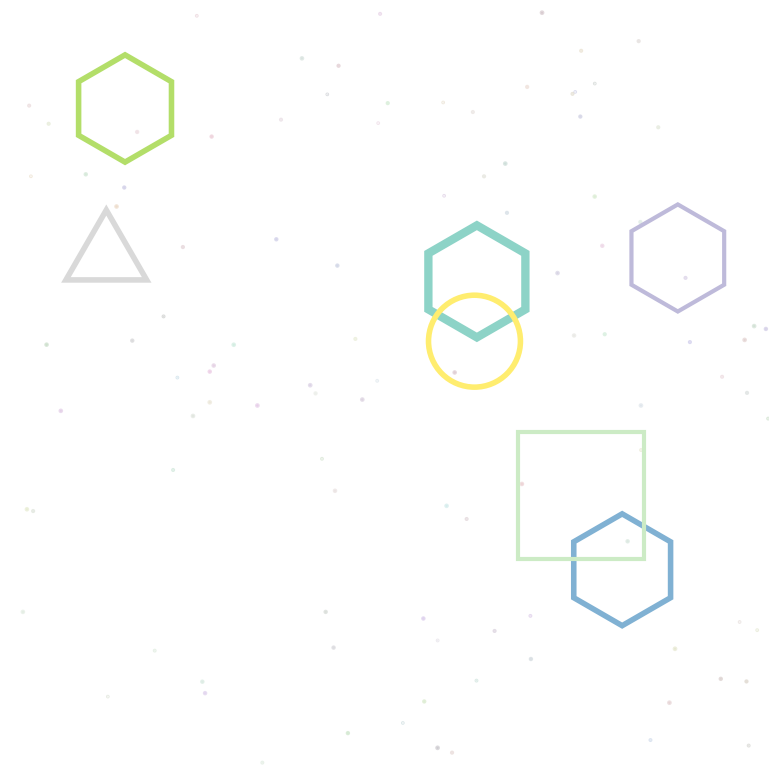[{"shape": "hexagon", "thickness": 3, "radius": 0.36, "center": [0.619, 0.635]}, {"shape": "hexagon", "thickness": 1.5, "radius": 0.35, "center": [0.88, 0.665]}, {"shape": "hexagon", "thickness": 2, "radius": 0.36, "center": [0.808, 0.26]}, {"shape": "hexagon", "thickness": 2, "radius": 0.35, "center": [0.162, 0.859]}, {"shape": "triangle", "thickness": 2, "radius": 0.3, "center": [0.138, 0.667]}, {"shape": "square", "thickness": 1.5, "radius": 0.41, "center": [0.755, 0.356]}, {"shape": "circle", "thickness": 2, "radius": 0.3, "center": [0.616, 0.557]}]